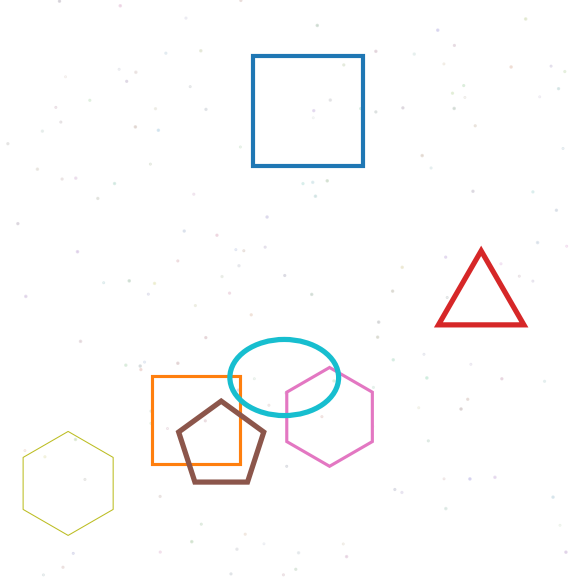[{"shape": "square", "thickness": 2, "radius": 0.47, "center": [0.533, 0.807]}, {"shape": "square", "thickness": 1.5, "radius": 0.38, "center": [0.339, 0.272]}, {"shape": "triangle", "thickness": 2.5, "radius": 0.43, "center": [0.833, 0.479]}, {"shape": "pentagon", "thickness": 2.5, "radius": 0.39, "center": [0.383, 0.227]}, {"shape": "hexagon", "thickness": 1.5, "radius": 0.43, "center": [0.571, 0.277]}, {"shape": "hexagon", "thickness": 0.5, "radius": 0.45, "center": [0.118, 0.162]}, {"shape": "oval", "thickness": 2.5, "radius": 0.47, "center": [0.492, 0.345]}]